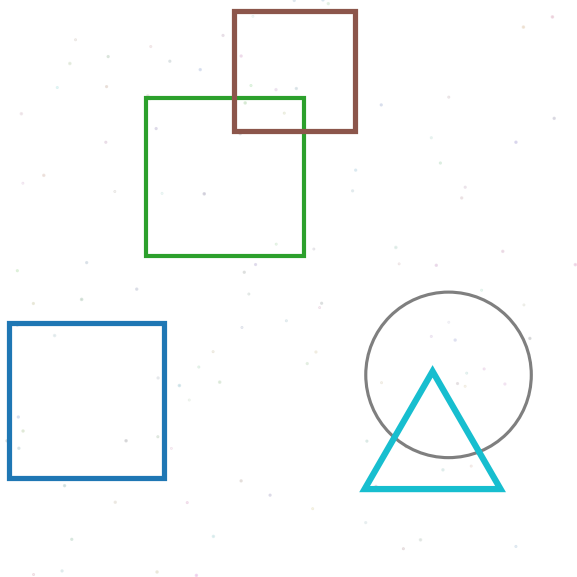[{"shape": "square", "thickness": 2.5, "radius": 0.67, "center": [0.15, 0.305]}, {"shape": "square", "thickness": 2, "radius": 0.69, "center": [0.39, 0.693]}, {"shape": "square", "thickness": 2.5, "radius": 0.52, "center": [0.51, 0.876]}, {"shape": "circle", "thickness": 1.5, "radius": 0.72, "center": [0.777, 0.35]}, {"shape": "triangle", "thickness": 3, "radius": 0.68, "center": [0.749, 0.22]}]